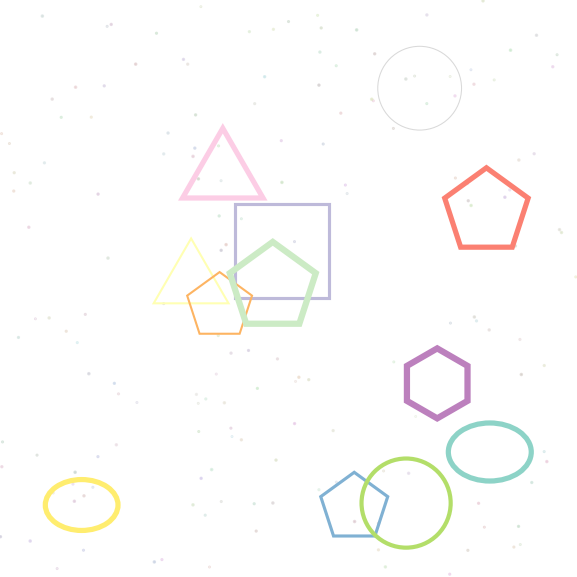[{"shape": "oval", "thickness": 2.5, "radius": 0.36, "center": [0.848, 0.216]}, {"shape": "triangle", "thickness": 1, "radius": 0.37, "center": [0.331, 0.511]}, {"shape": "square", "thickness": 1.5, "radius": 0.4, "center": [0.489, 0.564]}, {"shape": "pentagon", "thickness": 2.5, "radius": 0.38, "center": [0.842, 0.633]}, {"shape": "pentagon", "thickness": 1.5, "radius": 0.3, "center": [0.613, 0.12]}, {"shape": "pentagon", "thickness": 1, "radius": 0.3, "center": [0.38, 0.469]}, {"shape": "circle", "thickness": 2, "radius": 0.39, "center": [0.703, 0.128]}, {"shape": "triangle", "thickness": 2.5, "radius": 0.4, "center": [0.386, 0.696]}, {"shape": "circle", "thickness": 0.5, "radius": 0.36, "center": [0.727, 0.846]}, {"shape": "hexagon", "thickness": 3, "radius": 0.3, "center": [0.757, 0.335]}, {"shape": "pentagon", "thickness": 3, "radius": 0.39, "center": [0.472, 0.502]}, {"shape": "oval", "thickness": 2.5, "radius": 0.31, "center": [0.141, 0.125]}]